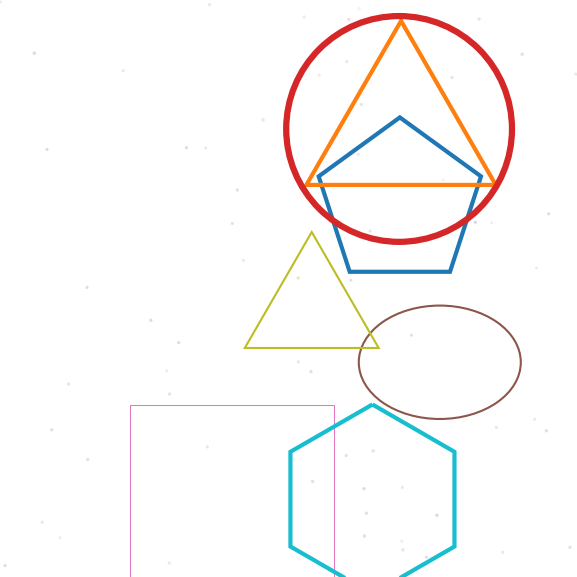[{"shape": "pentagon", "thickness": 2, "radius": 0.74, "center": [0.692, 0.648]}, {"shape": "triangle", "thickness": 2, "radius": 0.95, "center": [0.694, 0.774]}, {"shape": "circle", "thickness": 3, "radius": 0.98, "center": [0.691, 0.776]}, {"shape": "oval", "thickness": 1, "radius": 0.7, "center": [0.762, 0.372]}, {"shape": "square", "thickness": 0.5, "radius": 0.88, "center": [0.401, 0.122]}, {"shape": "triangle", "thickness": 1, "radius": 0.67, "center": [0.54, 0.464]}, {"shape": "hexagon", "thickness": 2, "radius": 0.82, "center": [0.645, 0.135]}]